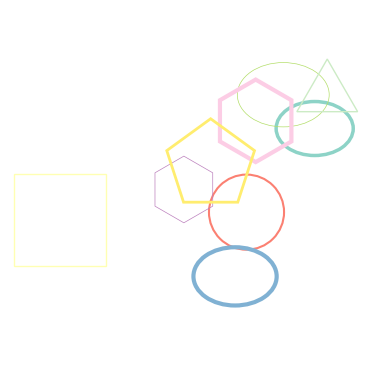[{"shape": "oval", "thickness": 2.5, "radius": 0.5, "center": [0.817, 0.666]}, {"shape": "square", "thickness": 1, "radius": 0.6, "center": [0.156, 0.428]}, {"shape": "circle", "thickness": 1.5, "radius": 0.49, "center": [0.64, 0.449]}, {"shape": "oval", "thickness": 3, "radius": 0.54, "center": [0.611, 0.282]}, {"shape": "oval", "thickness": 0.5, "radius": 0.6, "center": [0.736, 0.754]}, {"shape": "hexagon", "thickness": 3, "radius": 0.54, "center": [0.664, 0.686]}, {"shape": "hexagon", "thickness": 0.5, "radius": 0.43, "center": [0.478, 0.508]}, {"shape": "triangle", "thickness": 1, "radius": 0.46, "center": [0.85, 0.755]}, {"shape": "pentagon", "thickness": 2, "radius": 0.6, "center": [0.547, 0.572]}]